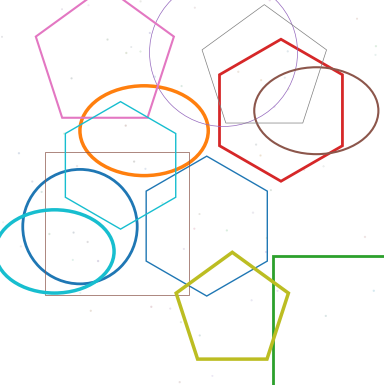[{"shape": "circle", "thickness": 2, "radius": 0.74, "center": [0.208, 0.411]}, {"shape": "hexagon", "thickness": 1, "radius": 0.91, "center": [0.537, 0.413]}, {"shape": "oval", "thickness": 2.5, "radius": 0.83, "center": [0.374, 0.661]}, {"shape": "square", "thickness": 2, "radius": 0.87, "center": [0.883, 0.161]}, {"shape": "hexagon", "thickness": 2, "radius": 0.92, "center": [0.73, 0.714]}, {"shape": "circle", "thickness": 0.5, "radius": 0.96, "center": [0.581, 0.864]}, {"shape": "square", "thickness": 0.5, "radius": 0.93, "center": [0.305, 0.419]}, {"shape": "oval", "thickness": 1.5, "radius": 0.81, "center": [0.822, 0.712]}, {"shape": "pentagon", "thickness": 1.5, "radius": 0.94, "center": [0.272, 0.847]}, {"shape": "pentagon", "thickness": 0.5, "radius": 0.85, "center": [0.686, 0.818]}, {"shape": "pentagon", "thickness": 2.5, "radius": 0.77, "center": [0.603, 0.191]}, {"shape": "hexagon", "thickness": 1, "radius": 0.83, "center": [0.313, 0.57]}, {"shape": "oval", "thickness": 2.5, "radius": 0.77, "center": [0.142, 0.347]}]